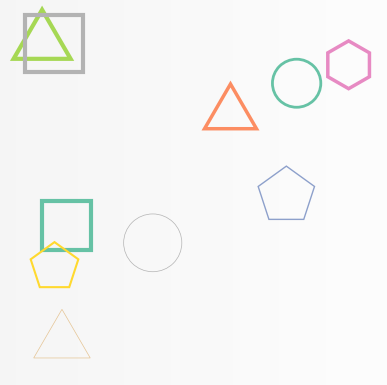[{"shape": "square", "thickness": 3, "radius": 0.32, "center": [0.172, 0.413]}, {"shape": "circle", "thickness": 2, "radius": 0.31, "center": [0.765, 0.784]}, {"shape": "triangle", "thickness": 2.5, "radius": 0.39, "center": [0.595, 0.704]}, {"shape": "pentagon", "thickness": 1, "radius": 0.38, "center": [0.739, 0.492]}, {"shape": "hexagon", "thickness": 2.5, "radius": 0.31, "center": [0.9, 0.832]}, {"shape": "triangle", "thickness": 3, "radius": 0.42, "center": [0.109, 0.89]}, {"shape": "pentagon", "thickness": 1.5, "radius": 0.32, "center": [0.141, 0.306]}, {"shape": "triangle", "thickness": 0.5, "radius": 0.42, "center": [0.16, 0.112]}, {"shape": "circle", "thickness": 0.5, "radius": 0.38, "center": [0.394, 0.369]}, {"shape": "square", "thickness": 3, "radius": 0.37, "center": [0.14, 0.887]}]